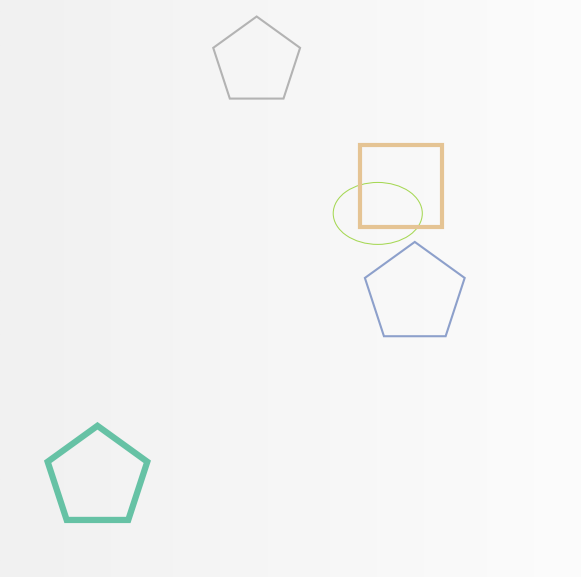[{"shape": "pentagon", "thickness": 3, "radius": 0.45, "center": [0.168, 0.172]}, {"shape": "pentagon", "thickness": 1, "radius": 0.45, "center": [0.714, 0.49]}, {"shape": "oval", "thickness": 0.5, "radius": 0.38, "center": [0.65, 0.63]}, {"shape": "square", "thickness": 2, "radius": 0.35, "center": [0.69, 0.677]}, {"shape": "pentagon", "thickness": 1, "radius": 0.39, "center": [0.442, 0.892]}]